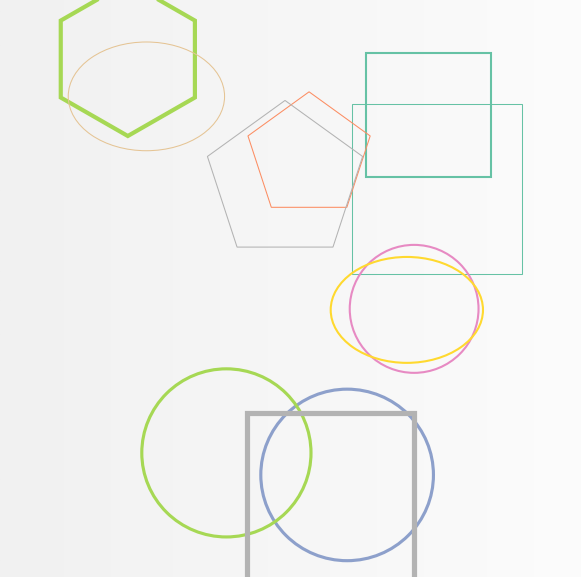[{"shape": "square", "thickness": 1, "radius": 0.54, "center": [0.737, 0.8]}, {"shape": "square", "thickness": 0.5, "radius": 0.73, "center": [0.751, 0.672]}, {"shape": "pentagon", "thickness": 0.5, "radius": 0.55, "center": [0.532, 0.73]}, {"shape": "circle", "thickness": 1.5, "radius": 0.74, "center": [0.597, 0.177]}, {"shape": "circle", "thickness": 1, "radius": 0.55, "center": [0.712, 0.464]}, {"shape": "circle", "thickness": 1.5, "radius": 0.73, "center": [0.39, 0.215]}, {"shape": "hexagon", "thickness": 2, "radius": 0.67, "center": [0.22, 0.897]}, {"shape": "oval", "thickness": 1, "radius": 0.65, "center": [0.7, 0.463]}, {"shape": "oval", "thickness": 0.5, "radius": 0.67, "center": [0.252, 0.832]}, {"shape": "square", "thickness": 2.5, "radius": 0.72, "center": [0.569, 0.14]}, {"shape": "pentagon", "thickness": 0.5, "radius": 0.7, "center": [0.49, 0.685]}]